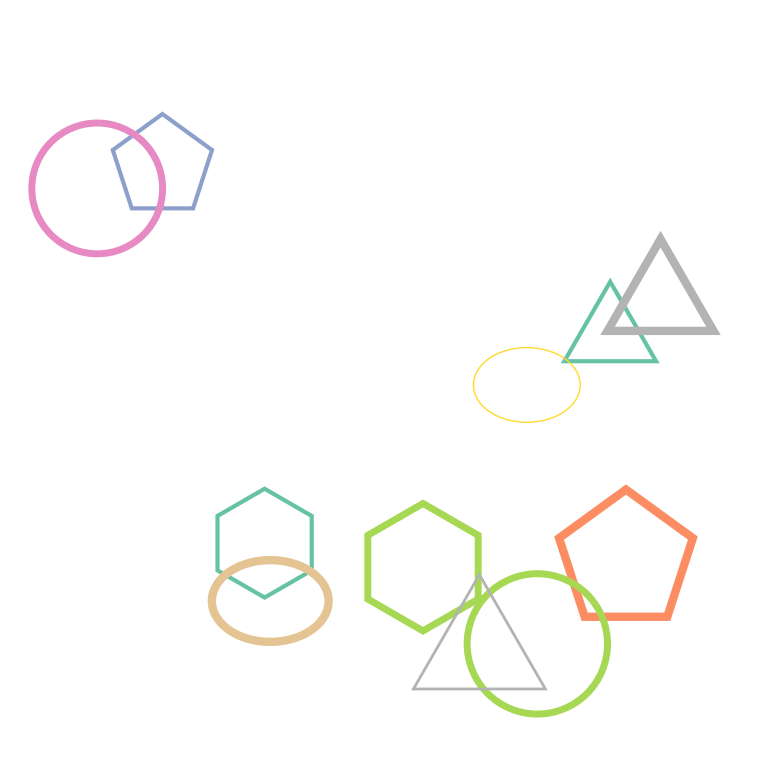[{"shape": "hexagon", "thickness": 1.5, "radius": 0.35, "center": [0.344, 0.295]}, {"shape": "triangle", "thickness": 1.5, "radius": 0.34, "center": [0.792, 0.565]}, {"shape": "pentagon", "thickness": 3, "radius": 0.46, "center": [0.813, 0.273]}, {"shape": "pentagon", "thickness": 1.5, "radius": 0.34, "center": [0.211, 0.784]}, {"shape": "circle", "thickness": 2.5, "radius": 0.42, "center": [0.126, 0.755]}, {"shape": "hexagon", "thickness": 2.5, "radius": 0.41, "center": [0.549, 0.263]}, {"shape": "circle", "thickness": 2.5, "radius": 0.46, "center": [0.698, 0.164]}, {"shape": "oval", "thickness": 0.5, "radius": 0.35, "center": [0.684, 0.5]}, {"shape": "oval", "thickness": 3, "radius": 0.38, "center": [0.351, 0.219]}, {"shape": "triangle", "thickness": 1, "radius": 0.49, "center": [0.623, 0.155]}, {"shape": "triangle", "thickness": 3, "radius": 0.4, "center": [0.858, 0.61]}]